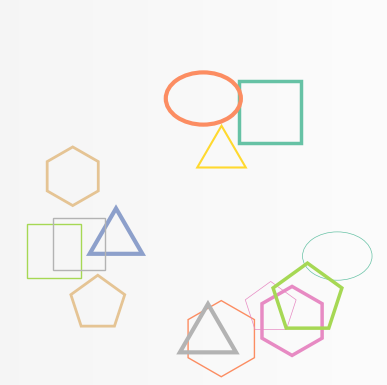[{"shape": "oval", "thickness": 0.5, "radius": 0.45, "center": [0.87, 0.335]}, {"shape": "square", "thickness": 2.5, "radius": 0.4, "center": [0.697, 0.71]}, {"shape": "oval", "thickness": 3, "radius": 0.48, "center": [0.525, 0.744]}, {"shape": "hexagon", "thickness": 1, "radius": 0.49, "center": [0.571, 0.12]}, {"shape": "triangle", "thickness": 3, "radius": 0.39, "center": [0.299, 0.38]}, {"shape": "pentagon", "thickness": 0.5, "radius": 0.34, "center": [0.699, 0.2]}, {"shape": "hexagon", "thickness": 2.5, "radius": 0.45, "center": [0.754, 0.166]}, {"shape": "pentagon", "thickness": 2.5, "radius": 0.47, "center": [0.794, 0.223]}, {"shape": "square", "thickness": 1, "radius": 0.35, "center": [0.139, 0.347]}, {"shape": "triangle", "thickness": 1.5, "radius": 0.36, "center": [0.572, 0.601]}, {"shape": "pentagon", "thickness": 2, "radius": 0.37, "center": [0.252, 0.212]}, {"shape": "hexagon", "thickness": 2, "radius": 0.38, "center": [0.188, 0.542]}, {"shape": "triangle", "thickness": 3, "radius": 0.42, "center": [0.537, 0.127]}, {"shape": "square", "thickness": 1, "radius": 0.34, "center": [0.204, 0.366]}]